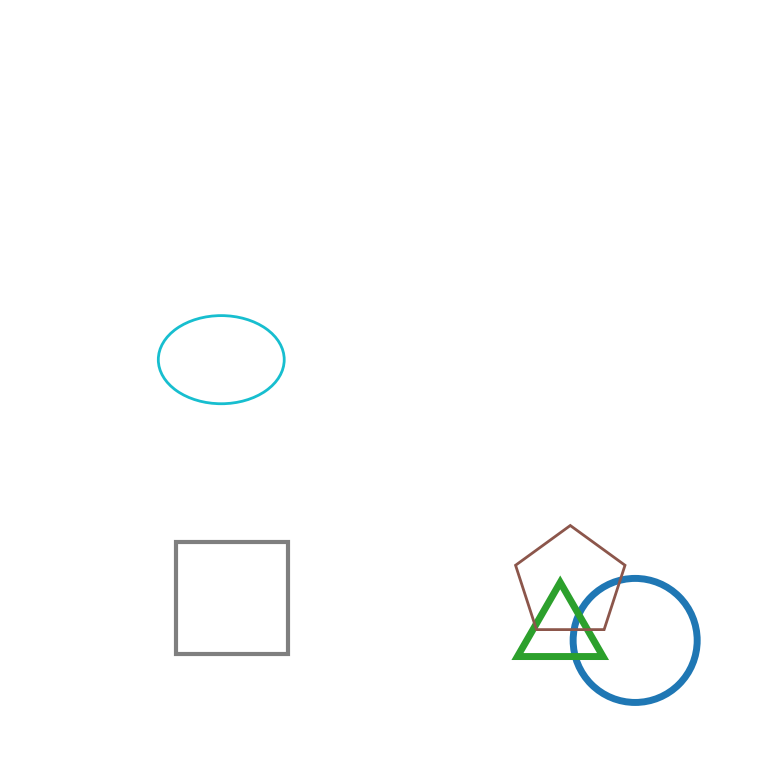[{"shape": "circle", "thickness": 2.5, "radius": 0.4, "center": [0.825, 0.168]}, {"shape": "triangle", "thickness": 2.5, "radius": 0.32, "center": [0.728, 0.179]}, {"shape": "pentagon", "thickness": 1, "radius": 0.37, "center": [0.741, 0.243]}, {"shape": "square", "thickness": 1.5, "radius": 0.36, "center": [0.301, 0.223]}, {"shape": "oval", "thickness": 1, "radius": 0.41, "center": [0.287, 0.533]}]